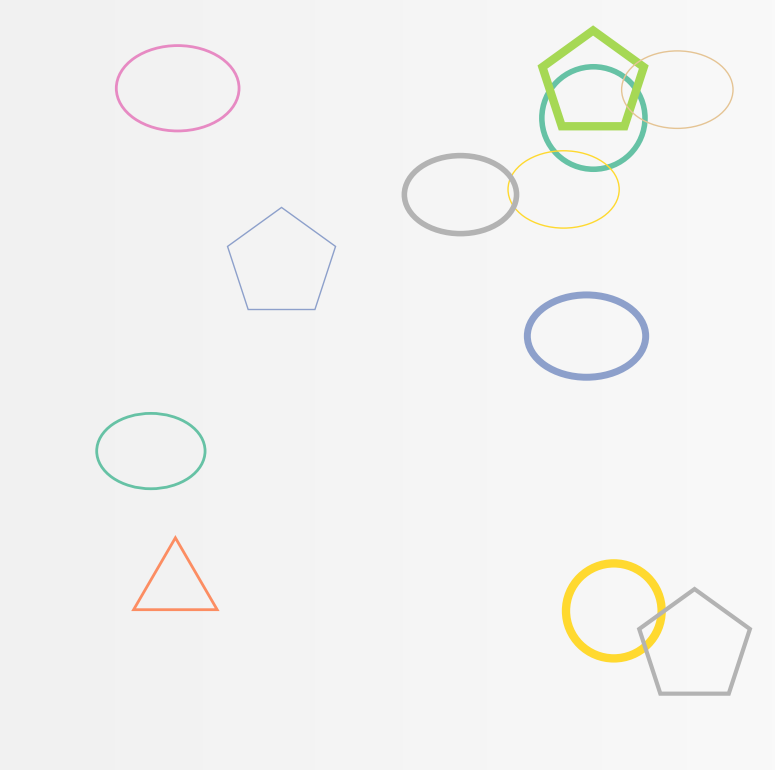[{"shape": "circle", "thickness": 2, "radius": 0.33, "center": [0.766, 0.847]}, {"shape": "oval", "thickness": 1, "radius": 0.35, "center": [0.195, 0.414]}, {"shape": "triangle", "thickness": 1, "radius": 0.31, "center": [0.226, 0.239]}, {"shape": "oval", "thickness": 2.5, "radius": 0.38, "center": [0.757, 0.564]}, {"shape": "pentagon", "thickness": 0.5, "radius": 0.37, "center": [0.363, 0.657]}, {"shape": "oval", "thickness": 1, "radius": 0.4, "center": [0.229, 0.885]}, {"shape": "pentagon", "thickness": 3, "radius": 0.34, "center": [0.765, 0.892]}, {"shape": "circle", "thickness": 3, "radius": 0.31, "center": [0.792, 0.207]}, {"shape": "oval", "thickness": 0.5, "radius": 0.36, "center": [0.727, 0.754]}, {"shape": "oval", "thickness": 0.5, "radius": 0.36, "center": [0.874, 0.884]}, {"shape": "oval", "thickness": 2, "radius": 0.36, "center": [0.594, 0.747]}, {"shape": "pentagon", "thickness": 1.5, "radius": 0.38, "center": [0.896, 0.16]}]